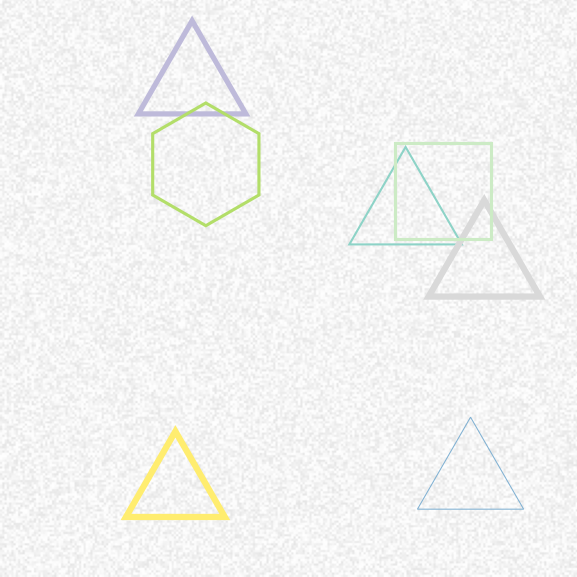[{"shape": "triangle", "thickness": 1, "radius": 0.56, "center": [0.702, 0.632]}, {"shape": "triangle", "thickness": 2.5, "radius": 0.54, "center": [0.333, 0.856]}, {"shape": "triangle", "thickness": 0.5, "radius": 0.53, "center": [0.815, 0.171]}, {"shape": "hexagon", "thickness": 1.5, "radius": 0.53, "center": [0.356, 0.715]}, {"shape": "triangle", "thickness": 3, "radius": 0.56, "center": [0.839, 0.541]}, {"shape": "square", "thickness": 1.5, "radius": 0.41, "center": [0.767, 0.668]}, {"shape": "triangle", "thickness": 3, "radius": 0.49, "center": [0.304, 0.153]}]